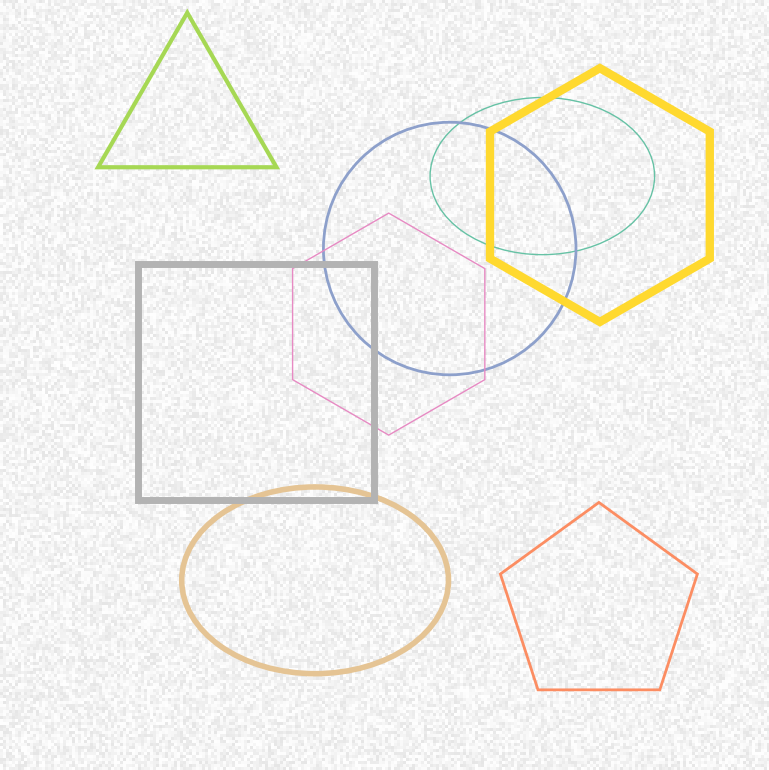[{"shape": "oval", "thickness": 0.5, "radius": 0.73, "center": [0.704, 0.771]}, {"shape": "pentagon", "thickness": 1, "radius": 0.67, "center": [0.778, 0.213]}, {"shape": "circle", "thickness": 1, "radius": 0.82, "center": [0.584, 0.677]}, {"shape": "hexagon", "thickness": 0.5, "radius": 0.72, "center": [0.505, 0.579]}, {"shape": "triangle", "thickness": 1.5, "radius": 0.67, "center": [0.243, 0.85]}, {"shape": "hexagon", "thickness": 3, "radius": 0.82, "center": [0.779, 0.747]}, {"shape": "oval", "thickness": 2, "radius": 0.87, "center": [0.409, 0.246]}, {"shape": "square", "thickness": 2.5, "radius": 0.77, "center": [0.332, 0.504]}]